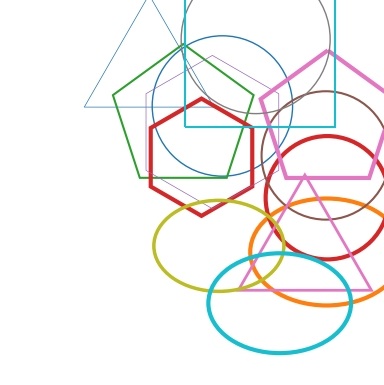[{"shape": "circle", "thickness": 1, "radius": 0.91, "center": [0.578, 0.725]}, {"shape": "triangle", "thickness": 0.5, "radius": 0.97, "center": [0.387, 0.819]}, {"shape": "oval", "thickness": 3, "radius": 0.99, "center": [0.848, 0.345]}, {"shape": "pentagon", "thickness": 1.5, "radius": 0.96, "center": [0.476, 0.694]}, {"shape": "hexagon", "thickness": 3, "radius": 0.76, "center": [0.523, 0.592]}, {"shape": "circle", "thickness": 3, "radius": 0.8, "center": [0.85, 0.486]}, {"shape": "hexagon", "thickness": 0.5, "radius": 1.0, "center": [0.552, 0.657]}, {"shape": "circle", "thickness": 1.5, "radius": 0.83, "center": [0.846, 0.596]}, {"shape": "triangle", "thickness": 2, "radius": 1.0, "center": [0.792, 0.346]}, {"shape": "pentagon", "thickness": 3, "radius": 0.92, "center": [0.851, 0.686]}, {"shape": "circle", "thickness": 1, "radius": 0.97, "center": [0.664, 0.898]}, {"shape": "oval", "thickness": 2.5, "radius": 0.84, "center": [0.569, 0.361]}, {"shape": "oval", "thickness": 3, "radius": 0.93, "center": [0.727, 0.212]}, {"shape": "square", "thickness": 1.5, "radius": 0.98, "center": [0.675, 0.865]}]